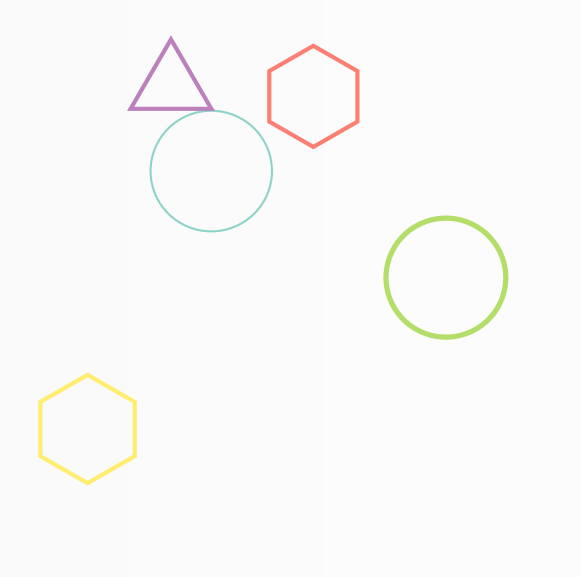[{"shape": "circle", "thickness": 1, "radius": 0.52, "center": [0.363, 0.703]}, {"shape": "hexagon", "thickness": 2, "radius": 0.44, "center": [0.539, 0.832]}, {"shape": "circle", "thickness": 2.5, "radius": 0.52, "center": [0.767, 0.518]}, {"shape": "triangle", "thickness": 2, "radius": 0.4, "center": [0.294, 0.851]}, {"shape": "hexagon", "thickness": 2, "radius": 0.47, "center": [0.151, 0.256]}]